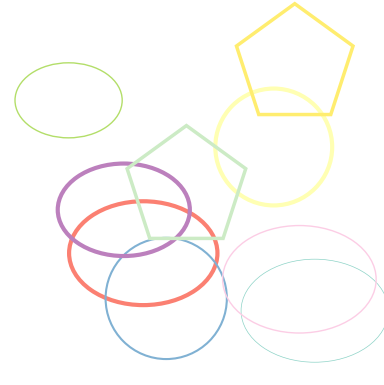[{"shape": "oval", "thickness": 0.5, "radius": 0.96, "center": [0.817, 0.193]}, {"shape": "circle", "thickness": 3, "radius": 0.76, "center": [0.711, 0.618]}, {"shape": "oval", "thickness": 3, "radius": 0.96, "center": [0.372, 0.342]}, {"shape": "circle", "thickness": 1.5, "radius": 0.79, "center": [0.432, 0.225]}, {"shape": "oval", "thickness": 1, "radius": 0.7, "center": [0.178, 0.739]}, {"shape": "oval", "thickness": 1, "radius": 1.0, "center": [0.778, 0.275]}, {"shape": "oval", "thickness": 3, "radius": 0.86, "center": [0.322, 0.455]}, {"shape": "pentagon", "thickness": 2.5, "radius": 0.81, "center": [0.484, 0.512]}, {"shape": "pentagon", "thickness": 2.5, "radius": 0.8, "center": [0.766, 0.831]}]